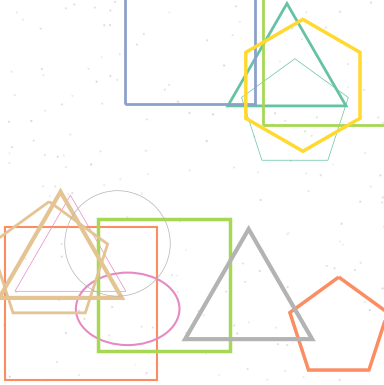[{"shape": "triangle", "thickness": 2, "radius": 0.89, "center": [0.745, 0.814]}, {"shape": "pentagon", "thickness": 0.5, "radius": 0.73, "center": [0.766, 0.702]}, {"shape": "square", "thickness": 1.5, "radius": 0.99, "center": [0.21, 0.212]}, {"shape": "pentagon", "thickness": 2.5, "radius": 0.67, "center": [0.88, 0.147]}, {"shape": "square", "thickness": 2, "radius": 0.85, "center": [0.493, 0.899]}, {"shape": "triangle", "thickness": 0.5, "radius": 0.83, "center": [0.183, 0.327]}, {"shape": "oval", "thickness": 1.5, "radius": 0.67, "center": [0.332, 0.198]}, {"shape": "square", "thickness": 2.5, "radius": 0.86, "center": [0.426, 0.26]}, {"shape": "square", "thickness": 2, "radius": 0.87, "center": [0.857, 0.849]}, {"shape": "hexagon", "thickness": 2.5, "radius": 0.86, "center": [0.787, 0.778]}, {"shape": "pentagon", "thickness": 2, "radius": 0.8, "center": [0.128, 0.317]}, {"shape": "triangle", "thickness": 3, "radius": 0.92, "center": [0.157, 0.318]}, {"shape": "circle", "thickness": 0.5, "radius": 0.68, "center": [0.305, 0.368]}, {"shape": "triangle", "thickness": 3, "radius": 0.95, "center": [0.646, 0.214]}]